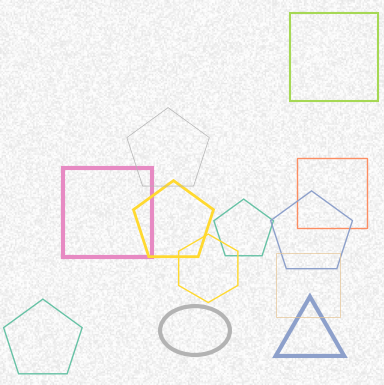[{"shape": "pentagon", "thickness": 1, "radius": 0.41, "center": [0.633, 0.402]}, {"shape": "pentagon", "thickness": 1, "radius": 0.54, "center": [0.111, 0.116]}, {"shape": "square", "thickness": 1, "radius": 0.45, "center": [0.863, 0.499]}, {"shape": "triangle", "thickness": 3, "radius": 0.51, "center": [0.805, 0.127]}, {"shape": "pentagon", "thickness": 1, "radius": 0.56, "center": [0.809, 0.393]}, {"shape": "square", "thickness": 3, "radius": 0.58, "center": [0.28, 0.447]}, {"shape": "square", "thickness": 1.5, "radius": 0.57, "center": [0.867, 0.852]}, {"shape": "hexagon", "thickness": 1, "radius": 0.44, "center": [0.541, 0.303]}, {"shape": "pentagon", "thickness": 2, "radius": 0.55, "center": [0.451, 0.422]}, {"shape": "square", "thickness": 0.5, "radius": 0.41, "center": [0.801, 0.26]}, {"shape": "oval", "thickness": 3, "radius": 0.45, "center": [0.506, 0.142]}, {"shape": "pentagon", "thickness": 0.5, "radius": 0.56, "center": [0.437, 0.608]}]